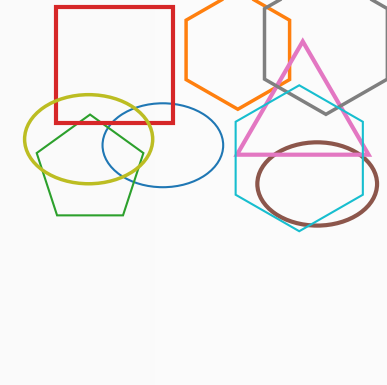[{"shape": "oval", "thickness": 1.5, "radius": 0.78, "center": [0.42, 0.623]}, {"shape": "hexagon", "thickness": 2.5, "radius": 0.77, "center": [0.614, 0.87]}, {"shape": "pentagon", "thickness": 1.5, "radius": 0.72, "center": [0.232, 0.558]}, {"shape": "square", "thickness": 3, "radius": 0.76, "center": [0.296, 0.832]}, {"shape": "oval", "thickness": 3, "radius": 0.77, "center": [0.819, 0.522]}, {"shape": "triangle", "thickness": 3, "radius": 0.98, "center": [0.781, 0.696]}, {"shape": "hexagon", "thickness": 2.5, "radius": 0.92, "center": [0.841, 0.886]}, {"shape": "oval", "thickness": 2.5, "radius": 0.83, "center": [0.229, 0.638]}, {"shape": "hexagon", "thickness": 1.5, "radius": 0.95, "center": [0.772, 0.589]}]